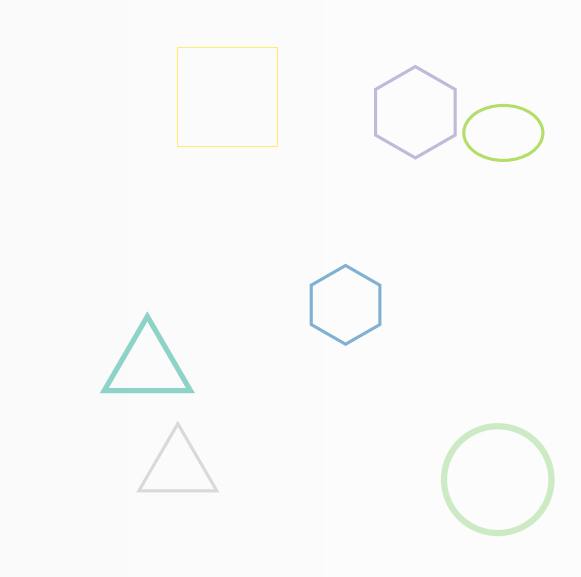[{"shape": "triangle", "thickness": 2.5, "radius": 0.43, "center": [0.254, 0.366]}, {"shape": "hexagon", "thickness": 1.5, "radius": 0.4, "center": [0.715, 0.805]}, {"shape": "hexagon", "thickness": 1.5, "radius": 0.34, "center": [0.595, 0.471]}, {"shape": "oval", "thickness": 1.5, "radius": 0.34, "center": [0.866, 0.769]}, {"shape": "triangle", "thickness": 1.5, "radius": 0.39, "center": [0.306, 0.188]}, {"shape": "circle", "thickness": 3, "radius": 0.46, "center": [0.856, 0.169]}, {"shape": "square", "thickness": 0.5, "radius": 0.43, "center": [0.391, 0.832]}]